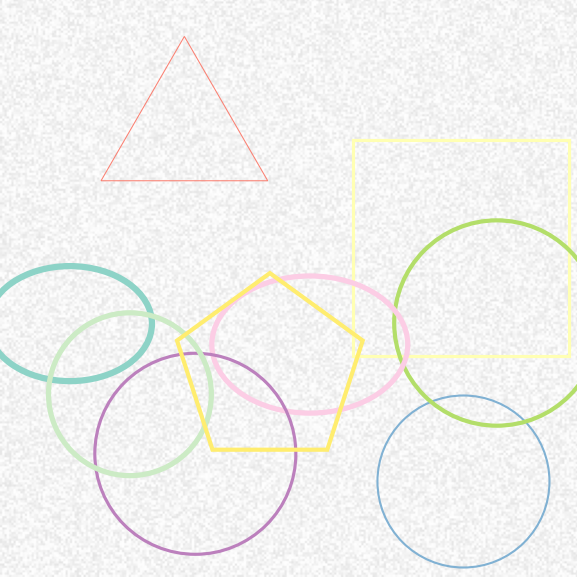[{"shape": "oval", "thickness": 3, "radius": 0.71, "center": [0.121, 0.439]}, {"shape": "square", "thickness": 1.5, "radius": 0.94, "center": [0.798, 0.569]}, {"shape": "triangle", "thickness": 0.5, "radius": 0.83, "center": [0.319, 0.769]}, {"shape": "circle", "thickness": 1, "radius": 0.74, "center": [0.803, 0.165]}, {"shape": "circle", "thickness": 2, "radius": 0.89, "center": [0.86, 0.44]}, {"shape": "oval", "thickness": 2.5, "radius": 0.85, "center": [0.536, 0.403]}, {"shape": "circle", "thickness": 1.5, "radius": 0.87, "center": [0.338, 0.213]}, {"shape": "circle", "thickness": 2.5, "radius": 0.7, "center": [0.225, 0.316]}, {"shape": "pentagon", "thickness": 2, "radius": 0.85, "center": [0.467, 0.357]}]